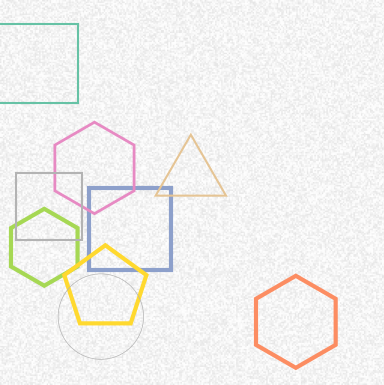[{"shape": "square", "thickness": 1.5, "radius": 0.52, "center": [0.101, 0.835]}, {"shape": "hexagon", "thickness": 3, "radius": 0.6, "center": [0.768, 0.164]}, {"shape": "square", "thickness": 3, "radius": 0.54, "center": [0.337, 0.405]}, {"shape": "hexagon", "thickness": 2, "radius": 0.59, "center": [0.245, 0.564]}, {"shape": "hexagon", "thickness": 3, "radius": 0.5, "center": [0.115, 0.358]}, {"shape": "pentagon", "thickness": 3, "radius": 0.56, "center": [0.274, 0.251]}, {"shape": "triangle", "thickness": 1.5, "radius": 0.53, "center": [0.496, 0.545]}, {"shape": "circle", "thickness": 0.5, "radius": 0.55, "center": [0.262, 0.178]}, {"shape": "square", "thickness": 1.5, "radius": 0.43, "center": [0.127, 0.464]}]